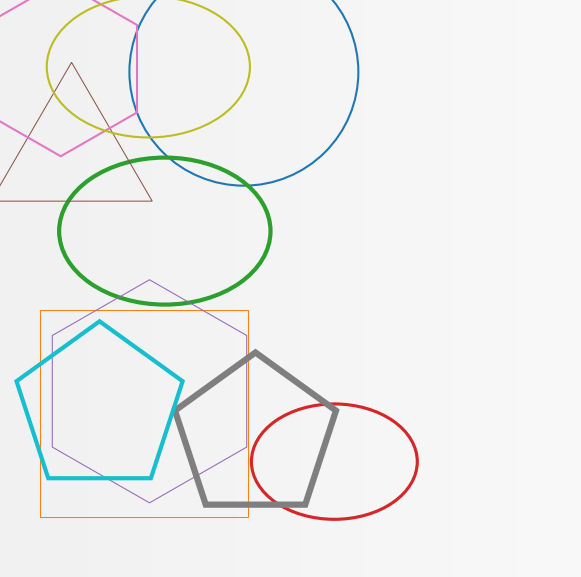[{"shape": "circle", "thickness": 1, "radius": 0.98, "center": [0.42, 0.875]}, {"shape": "square", "thickness": 0.5, "radius": 0.9, "center": [0.248, 0.284]}, {"shape": "oval", "thickness": 2, "radius": 0.91, "center": [0.284, 0.599]}, {"shape": "oval", "thickness": 1.5, "radius": 0.71, "center": [0.575, 0.2]}, {"shape": "hexagon", "thickness": 0.5, "radius": 0.97, "center": [0.257, 0.322]}, {"shape": "triangle", "thickness": 0.5, "radius": 0.8, "center": [0.123, 0.731]}, {"shape": "hexagon", "thickness": 1, "radius": 0.76, "center": [0.104, 0.88]}, {"shape": "pentagon", "thickness": 3, "radius": 0.73, "center": [0.44, 0.243]}, {"shape": "oval", "thickness": 1, "radius": 0.87, "center": [0.255, 0.883]}, {"shape": "pentagon", "thickness": 2, "radius": 0.75, "center": [0.171, 0.293]}]